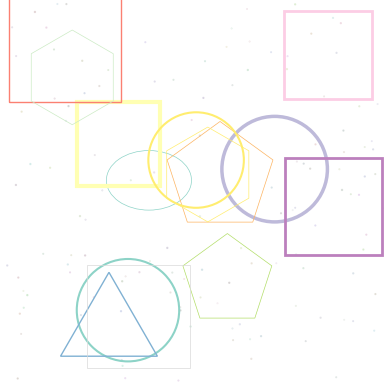[{"shape": "circle", "thickness": 1.5, "radius": 0.67, "center": [0.332, 0.194]}, {"shape": "oval", "thickness": 0.5, "radius": 0.55, "center": [0.387, 0.532]}, {"shape": "square", "thickness": 3, "radius": 0.54, "center": [0.307, 0.626]}, {"shape": "circle", "thickness": 2.5, "radius": 0.69, "center": [0.713, 0.561]}, {"shape": "square", "thickness": 1, "radius": 0.73, "center": [0.168, 0.88]}, {"shape": "triangle", "thickness": 1, "radius": 0.73, "center": [0.283, 0.147]}, {"shape": "pentagon", "thickness": 0.5, "radius": 0.72, "center": [0.572, 0.54]}, {"shape": "pentagon", "thickness": 0.5, "radius": 0.61, "center": [0.591, 0.272]}, {"shape": "square", "thickness": 2, "radius": 0.57, "center": [0.852, 0.856]}, {"shape": "square", "thickness": 0.5, "radius": 0.67, "center": [0.359, 0.177]}, {"shape": "square", "thickness": 2, "radius": 0.63, "center": [0.866, 0.464]}, {"shape": "hexagon", "thickness": 0.5, "radius": 0.61, "center": [0.188, 0.799]}, {"shape": "hexagon", "thickness": 0.5, "radius": 0.62, "center": [0.54, 0.547]}, {"shape": "circle", "thickness": 1.5, "radius": 0.62, "center": [0.509, 0.584]}]